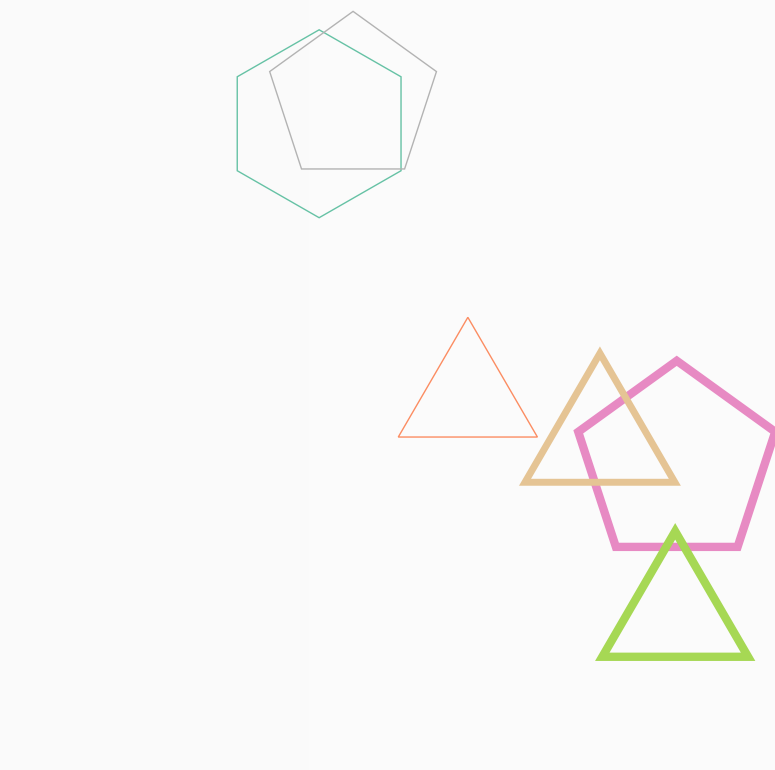[{"shape": "hexagon", "thickness": 0.5, "radius": 0.61, "center": [0.412, 0.839]}, {"shape": "triangle", "thickness": 0.5, "radius": 0.52, "center": [0.604, 0.484]}, {"shape": "pentagon", "thickness": 3, "radius": 0.67, "center": [0.873, 0.398]}, {"shape": "triangle", "thickness": 3, "radius": 0.54, "center": [0.871, 0.201]}, {"shape": "triangle", "thickness": 2.5, "radius": 0.56, "center": [0.774, 0.429]}, {"shape": "pentagon", "thickness": 0.5, "radius": 0.57, "center": [0.456, 0.872]}]